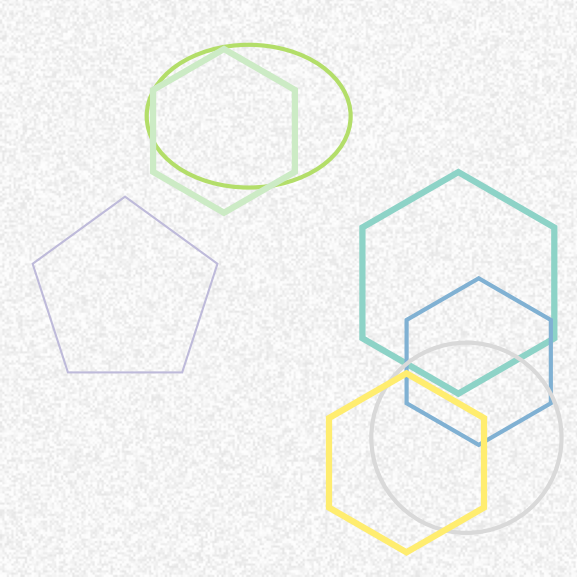[{"shape": "hexagon", "thickness": 3, "radius": 0.96, "center": [0.794, 0.509]}, {"shape": "pentagon", "thickness": 1, "radius": 0.84, "center": [0.217, 0.49]}, {"shape": "hexagon", "thickness": 2, "radius": 0.72, "center": [0.829, 0.373]}, {"shape": "oval", "thickness": 2, "radius": 0.88, "center": [0.431, 0.798]}, {"shape": "circle", "thickness": 2, "radius": 0.82, "center": [0.808, 0.241]}, {"shape": "hexagon", "thickness": 3, "radius": 0.71, "center": [0.388, 0.772]}, {"shape": "hexagon", "thickness": 3, "radius": 0.77, "center": [0.704, 0.198]}]